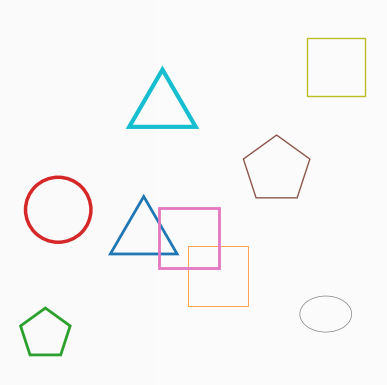[{"shape": "triangle", "thickness": 2, "radius": 0.5, "center": [0.371, 0.39]}, {"shape": "square", "thickness": 0.5, "radius": 0.39, "center": [0.562, 0.284]}, {"shape": "pentagon", "thickness": 2, "radius": 0.34, "center": [0.117, 0.133]}, {"shape": "circle", "thickness": 2.5, "radius": 0.42, "center": [0.15, 0.455]}, {"shape": "pentagon", "thickness": 1, "radius": 0.45, "center": [0.714, 0.559]}, {"shape": "square", "thickness": 2, "radius": 0.39, "center": [0.487, 0.382]}, {"shape": "oval", "thickness": 0.5, "radius": 0.33, "center": [0.841, 0.184]}, {"shape": "square", "thickness": 1, "radius": 0.37, "center": [0.868, 0.826]}, {"shape": "triangle", "thickness": 3, "radius": 0.5, "center": [0.419, 0.72]}]